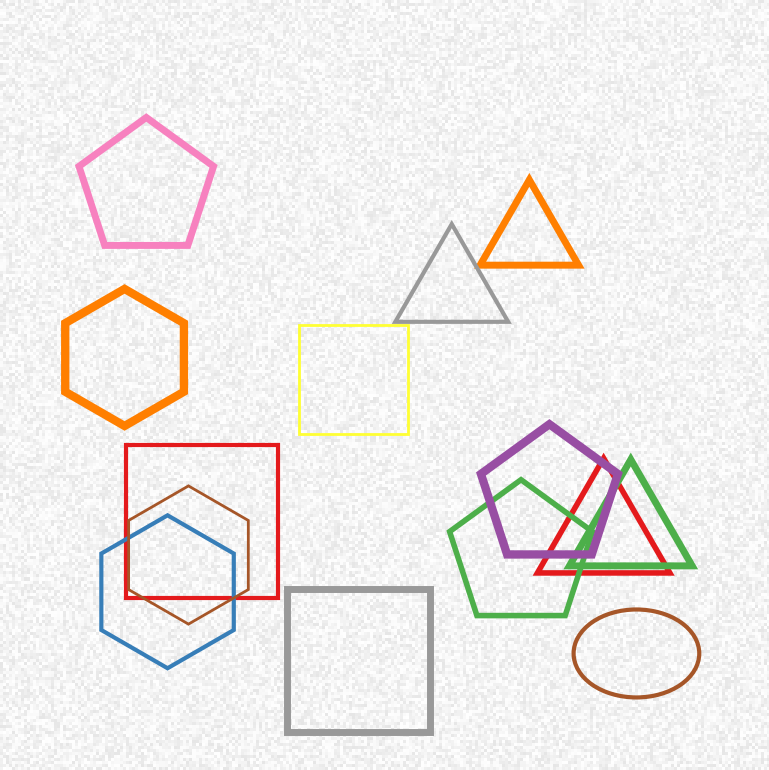[{"shape": "square", "thickness": 1.5, "radius": 0.49, "center": [0.263, 0.322]}, {"shape": "triangle", "thickness": 2, "radius": 0.5, "center": [0.784, 0.306]}, {"shape": "hexagon", "thickness": 1.5, "radius": 0.5, "center": [0.218, 0.231]}, {"shape": "pentagon", "thickness": 2, "radius": 0.49, "center": [0.677, 0.279]}, {"shape": "triangle", "thickness": 2.5, "radius": 0.46, "center": [0.819, 0.311]}, {"shape": "pentagon", "thickness": 3, "radius": 0.47, "center": [0.714, 0.356]}, {"shape": "hexagon", "thickness": 3, "radius": 0.44, "center": [0.162, 0.536]}, {"shape": "triangle", "thickness": 2.5, "radius": 0.37, "center": [0.687, 0.693]}, {"shape": "square", "thickness": 1, "radius": 0.35, "center": [0.459, 0.507]}, {"shape": "oval", "thickness": 1.5, "radius": 0.41, "center": [0.827, 0.151]}, {"shape": "hexagon", "thickness": 1, "radius": 0.45, "center": [0.245, 0.279]}, {"shape": "pentagon", "thickness": 2.5, "radius": 0.46, "center": [0.19, 0.756]}, {"shape": "square", "thickness": 2.5, "radius": 0.46, "center": [0.466, 0.142]}, {"shape": "triangle", "thickness": 1.5, "radius": 0.42, "center": [0.587, 0.624]}]